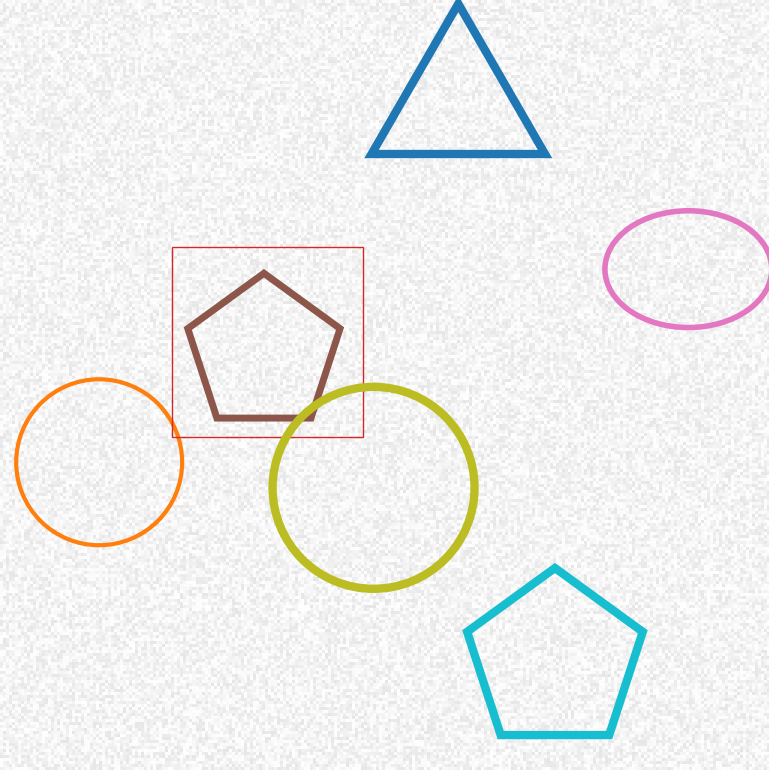[{"shape": "triangle", "thickness": 3, "radius": 0.65, "center": [0.595, 0.865]}, {"shape": "circle", "thickness": 1.5, "radius": 0.54, "center": [0.129, 0.4]}, {"shape": "square", "thickness": 0.5, "radius": 0.62, "center": [0.347, 0.556]}, {"shape": "pentagon", "thickness": 2.5, "radius": 0.52, "center": [0.343, 0.541]}, {"shape": "oval", "thickness": 2, "radius": 0.54, "center": [0.894, 0.65]}, {"shape": "circle", "thickness": 3, "radius": 0.66, "center": [0.485, 0.366]}, {"shape": "pentagon", "thickness": 3, "radius": 0.6, "center": [0.721, 0.142]}]